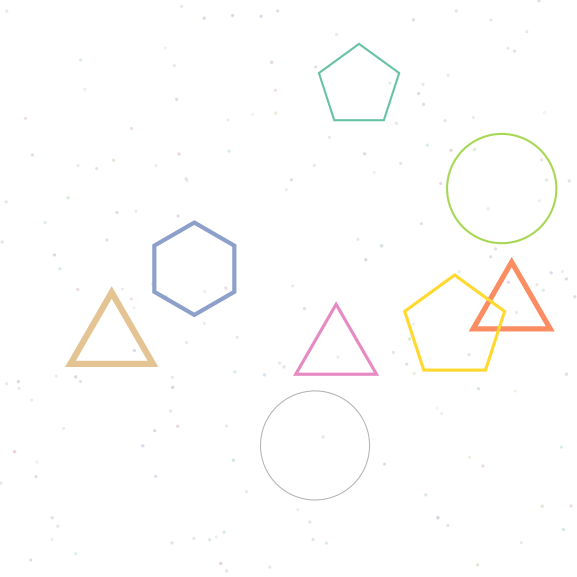[{"shape": "pentagon", "thickness": 1, "radius": 0.37, "center": [0.622, 0.85]}, {"shape": "triangle", "thickness": 2.5, "radius": 0.39, "center": [0.886, 0.468]}, {"shape": "hexagon", "thickness": 2, "radius": 0.4, "center": [0.336, 0.534]}, {"shape": "triangle", "thickness": 1.5, "radius": 0.4, "center": [0.582, 0.391]}, {"shape": "circle", "thickness": 1, "radius": 0.47, "center": [0.869, 0.673]}, {"shape": "pentagon", "thickness": 1.5, "radius": 0.45, "center": [0.787, 0.432]}, {"shape": "triangle", "thickness": 3, "radius": 0.41, "center": [0.193, 0.41]}, {"shape": "circle", "thickness": 0.5, "radius": 0.47, "center": [0.546, 0.228]}]